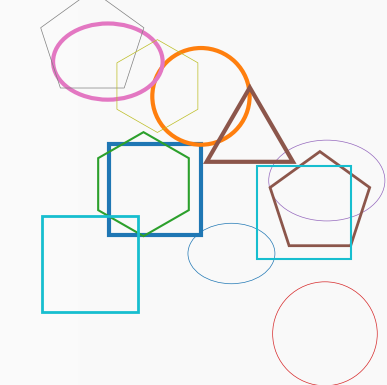[{"shape": "oval", "thickness": 0.5, "radius": 0.56, "center": [0.597, 0.342]}, {"shape": "square", "thickness": 3, "radius": 0.59, "center": [0.401, 0.508]}, {"shape": "circle", "thickness": 3, "radius": 0.63, "center": [0.519, 0.75]}, {"shape": "hexagon", "thickness": 1.5, "radius": 0.68, "center": [0.37, 0.522]}, {"shape": "circle", "thickness": 0.5, "radius": 0.67, "center": [0.839, 0.133]}, {"shape": "oval", "thickness": 0.5, "radius": 0.75, "center": [0.843, 0.531]}, {"shape": "pentagon", "thickness": 2, "radius": 0.68, "center": [0.825, 0.471]}, {"shape": "triangle", "thickness": 3, "radius": 0.64, "center": [0.645, 0.644]}, {"shape": "oval", "thickness": 3, "radius": 0.71, "center": [0.278, 0.84]}, {"shape": "pentagon", "thickness": 0.5, "radius": 0.7, "center": [0.238, 0.885]}, {"shape": "hexagon", "thickness": 0.5, "radius": 0.6, "center": [0.406, 0.777]}, {"shape": "square", "thickness": 1.5, "radius": 0.61, "center": [0.785, 0.449]}, {"shape": "square", "thickness": 2, "radius": 0.62, "center": [0.232, 0.314]}]